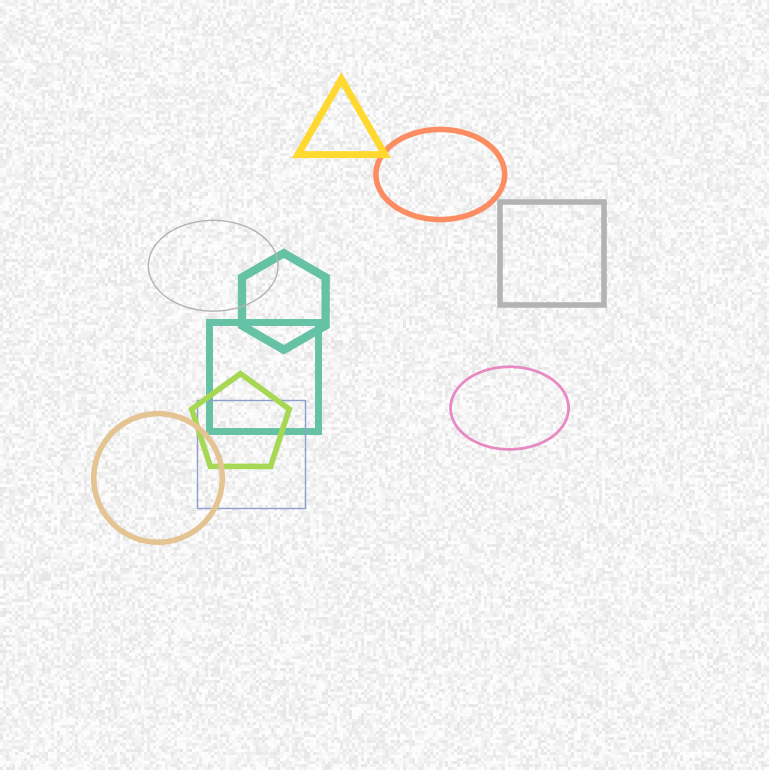[{"shape": "square", "thickness": 2.5, "radius": 0.35, "center": [0.342, 0.511]}, {"shape": "hexagon", "thickness": 3, "radius": 0.31, "center": [0.369, 0.608]}, {"shape": "oval", "thickness": 2, "radius": 0.42, "center": [0.572, 0.773]}, {"shape": "square", "thickness": 0.5, "radius": 0.35, "center": [0.326, 0.41]}, {"shape": "oval", "thickness": 1, "radius": 0.38, "center": [0.662, 0.47]}, {"shape": "pentagon", "thickness": 2, "radius": 0.33, "center": [0.312, 0.448]}, {"shape": "triangle", "thickness": 2.5, "radius": 0.33, "center": [0.443, 0.832]}, {"shape": "circle", "thickness": 2, "radius": 0.42, "center": [0.205, 0.379]}, {"shape": "square", "thickness": 2, "radius": 0.34, "center": [0.717, 0.671]}, {"shape": "oval", "thickness": 0.5, "radius": 0.42, "center": [0.277, 0.655]}]